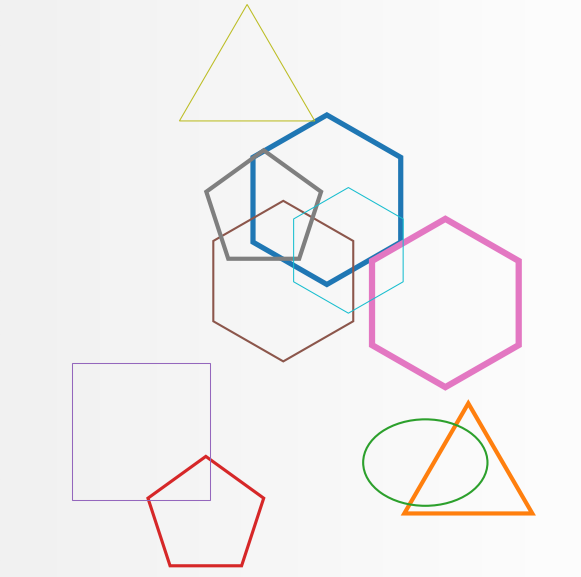[{"shape": "hexagon", "thickness": 2.5, "radius": 0.73, "center": [0.562, 0.653]}, {"shape": "triangle", "thickness": 2, "radius": 0.64, "center": [0.806, 0.174]}, {"shape": "oval", "thickness": 1, "radius": 0.53, "center": [0.732, 0.198]}, {"shape": "pentagon", "thickness": 1.5, "radius": 0.52, "center": [0.354, 0.104]}, {"shape": "square", "thickness": 0.5, "radius": 0.59, "center": [0.243, 0.252]}, {"shape": "hexagon", "thickness": 1, "radius": 0.7, "center": [0.487, 0.512]}, {"shape": "hexagon", "thickness": 3, "radius": 0.73, "center": [0.766, 0.474]}, {"shape": "pentagon", "thickness": 2, "radius": 0.52, "center": [0.454, 0.635]}, {"shape": "triangle", "thickness": 0.5, "radius": 0.67, "center": [0.425, 0.857]}, {"shape": "hexagon", "thickness": 0.5, "radius": 0.54, "center": [0.599, 0.566]}]